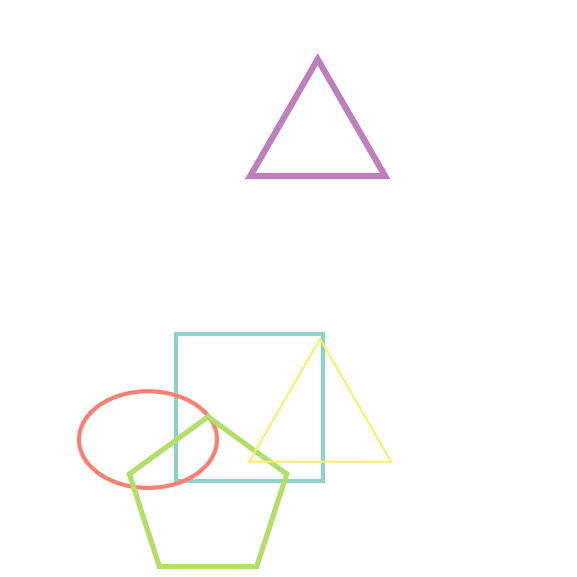[{"shape": "square", "thickness": 2, "radius": 0.64, "center": [0.431, 0.293]}, {"shape": "oval", "thickness": 2, "radius": 0.6, "center": [0.256, 0.238]}, {"shape": "pentagon", "thickness": 2.5, "radius": 0.72, "center": [0.36, 0.134]}, {"shape": "triangle", "thickness": 3, "radius": 0.67, "center": [0.55, 0.762]}, {"shape": "triangle", "thickness": 1, "radius": 0.71, "center": [0.554, 0.271]}]